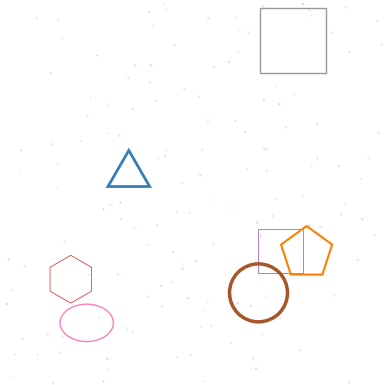[{"shape": "hexagon", "thickness": 0.5, "radius": 0.31, "center": [0.184, 0.275]}, {"shape": "triangle", "thickness": 2, "radius": 0.31, "center": [0.335, 0.547]}, {"shape": "square", "thickness": 0.5, "radius": 0.29, "center": [0.73, 0.348]}, {"shape": "pentagon", "thickness": 1.5, "radius": 0.35, "center": [0.796, 0.343]}, {"shape": "circle", "thickness": 2.5, "radius": 0.38, "center": [0.671, 0.239]}, {"shape": "oval", "thickness": 1, "radius": 0.35, "center": [0.225, 0.161]}, {"shape": "square", "thickness": 1, "radius": 0.43, "center": [0.761, 0.895]}]